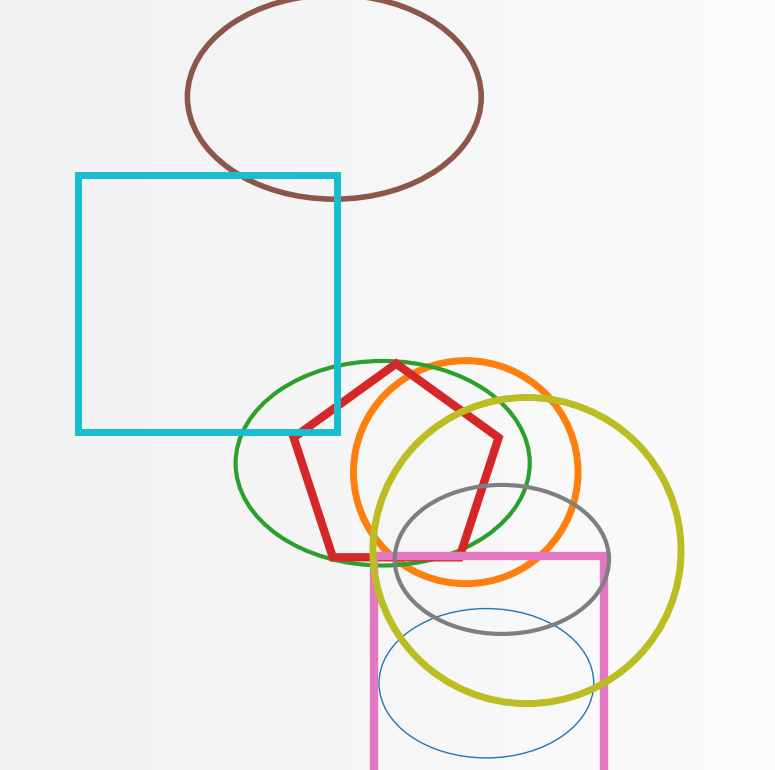[{"shape": "oval", "thickness": 0.5, "radius": 0.69, "center": [0.628, 0.113]}, {"shape": "circle", "thickness": 2.5, "radius": 0.72, "center": [0.601, 0.387]}, {"shape": "oval", "thickness": 1.5, "radius": 0.95, "center": [0.494, 0.398]}, {"shape": "pentagon", "thickness": 3, "radius": 0.7, "center": [0.511, 0.389]}, {"shape": "oval", "thickness": 2, "radius": 0.95, "center": [0.431, 0.874]}, {"shape": "square", "thickness": 3, "radius": 0.74, "center": [0.631, 0.129]}, {"shape": "oval", "thickness": 1.5, "radius": 0.69, "center": [0.648, 0.273]}, {"shape": "circle", "thickness": 2.5, "radius": 0.99, "center": [0.68, 0.285]}, {"shape": "square", "thickness": 2.5, "radius": 0.83, "center": [0.268, 0.606]}]